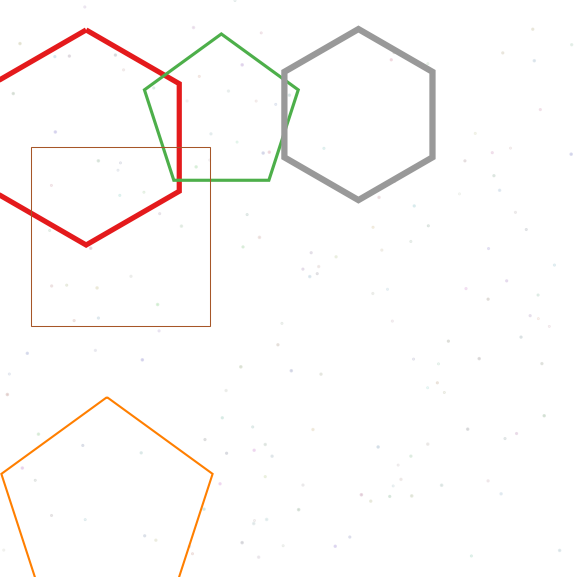[{"shape": "hexagon", "thickness": 2.5, "radius": 0.93, "center": [0.149, 0.761]}, {"shape": "pentagon", "thickness": 1.5, "radius": 0.7, "center": [0.383, 0.8]}, {"shape": "pentagon", "thickness": 1, "radius": 0.96, "center": [0.185, 0.119]}, {"shape": "square", "thickness": 0.5, "radius": 0.78, "center": [0.208, 0.589]}, {"shape": "hexagon", "thickness": 3, "radius": 0.74, "center": [0.621, 0.801]}]